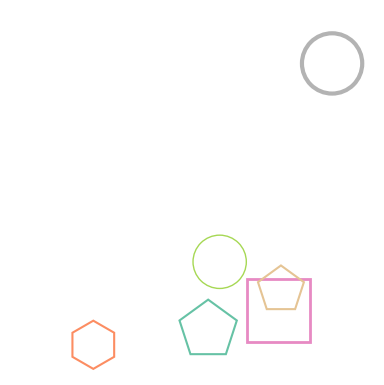[{"shape": "pentagon", "thickness": 1.5, "radius": 0.39, "center": [0.541, 0.143]}, {"shape": "hexagon", "thickness": 1.5, "radius": 0.31, "center": [0.242, 0.104]}, {"shape": "square", "thickness": 2, "radius": 0.41, "center": [0.724, 0.193]}, {"shape": "circle", "thickness": 1, "radius": 0.35, "center": [0.571, 0.32]}, {"shape": "pentagon", "thickness": 1.5, "radius": 0.31, "center": [0.73, 0.248]}, {"shape": "circle", "thickness": 3, "radius": 0.39, "center": [0.863, 0.835]}]